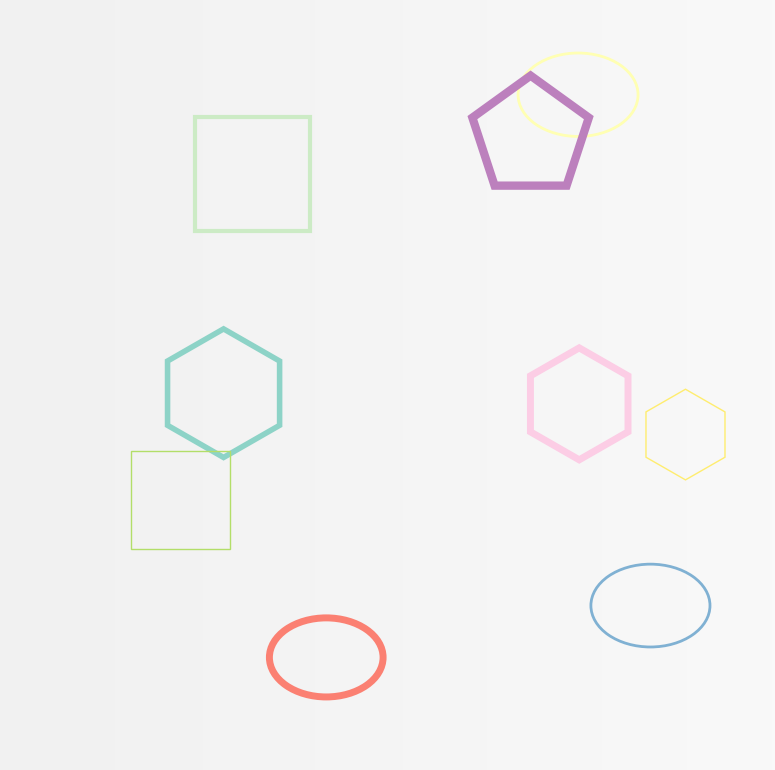[{"shape": "hexagon", "thickness": 2, "radius": 0.42, "center": [0.288, 0.489]}, {"shape": "oval", "thickness": 1, "radius": 0.39, "center": [0.746, 0.877]}, {"shape": "oval", "thickness": 2.5, "radius": 0.37, "center": [0.421, 0.146]}, {"shape": "oval", "thickness": 1, "radius": 0.38, "center": [0.839, 0.214]}, {"shape": "square", "thickness": 0.5, "radius": 0.32, "center": [0.233, 0.351]}, {"shape": "hexagon", "thickness": 2.5, "radius": 0.36, "center": [0.747, 0.476]}, {"shape": "pentagon", "thickness": 3, "radius": 0.39, "center": [0.685, 0.823]}, {"shape": "square", "thickness": 1.5, "radius": 0.37, "center": [0.326, 0.774]}, {"shape": "hexagon", "thickness": 0.5, "radius": 0.29, "center": [0.884, 0.436]}]